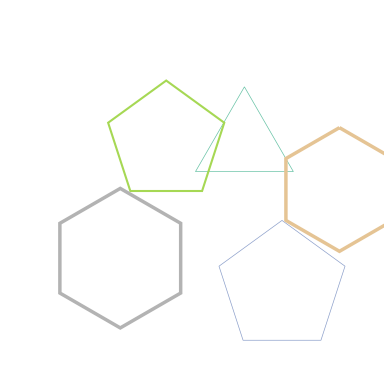[{"shape": "triangle", "thickness": 0.5, "radius": 0.73, "center": [0.635, 0.628]}, {"shape": "pentagon", "thickness": 0.5, "radius": 0.86, "center": [0.732, 0.255]}, {"shape": "pentagon", "thickness": 1.5, "radius": 0.79, "center": [0.432, 0.632]}, {"shape": "hexagon", "thickness": 2.5, "radius": 0.8, "center": [0.882, 0.508]}, {"shape": "hexagon", "thickness": 2.5, "radius": 0.91, "center": [0.312, 0.329]}]